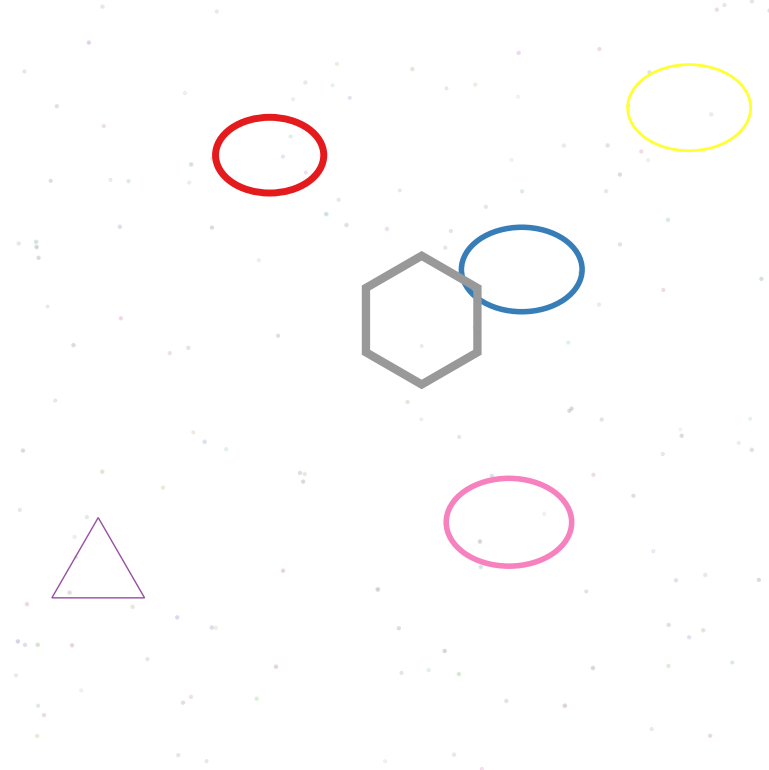[{"shape": "oval", "thickness": 2.5, "radius": 0.35, "center": [0.35, 0.798]}, {"shape": "oval", "thickness": 2, "radius": 0.39, "center": [0.678, 0.65]}, {"shape": "triangle", "thickness": 0.5, "radius": 0.35, "center": [0.128, 0.258]}, {"shape": "oval", "thickness": 1, "radius": 0.4, "center": [0.895, 0.86]}, {"shape": "oval", "thickness": 2, "radius": 0.41, "center": [0.661, 0.322]}, {"shape": "hexagon", "thickness": 3, "radius": 0.42, "center": [0.548, 0.584]}]